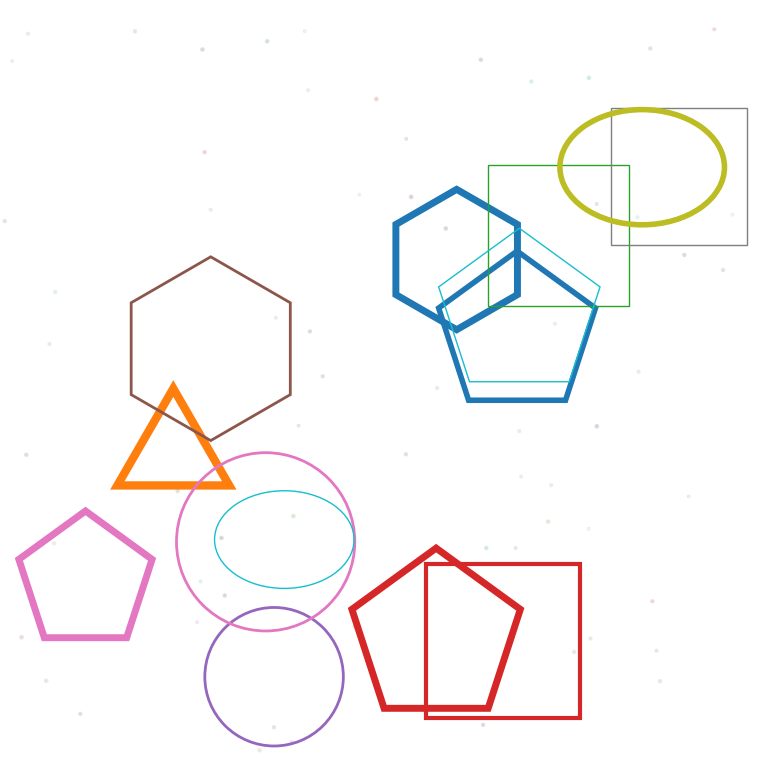[{"shape": "pentagon", "thickness": 2, "radius": 0.54, "center": [0.672, 0.567]}, {"shape": "hexagon", "thickness": 2.5, "radius": 0.46, "center": [0.593, 0.663]}, {"shape": "triangle", "thickness": 3, "radius": 0.42, "center": [0.225, 0.412]}, {"shape": "square", "thickness": 0.5, "radius": 0.46, "center": [0.725, 0.694]}, {"shape": "pentagon", "thickness": 2.5, "radius": 0.57, "center": [0.566, 0.173]}, {"shape": "square", "thickness": 1.5, "radius": 0.5, "center": [0.654, 0.168]}, {"shape": "circle", "thickness": 1, "radius": 0.45, "center": [0.356, 0.121]}, {"shape": "hexagon", "thickness": 1, "radius": 0.6, "center": [0.274, 0.547]}, {"shape": "pentagon", "thickness": 2.5, "radius": 0.45, "center": [0.111, 0.245]}, {"shape": "circle", "thickness": 1, "radius": 0.58, "center": [0.345, 0.296]}, {"shape": "square", "thickness": 0.5, "radius": 0.44, "center": [0.882, 0.771]}, {"shape": "oval", "thickness": 2, "radius": 0.53, "center": [0.834, 0.783]}, {"shape": "oval", "thickness": 0.5, "radius": 0.45, "center": [0.369, 0.299]}, {"shape": "pentagon", "thickness": 0.5, "radius": 0.55, "center": [0.674, 0.593]}]